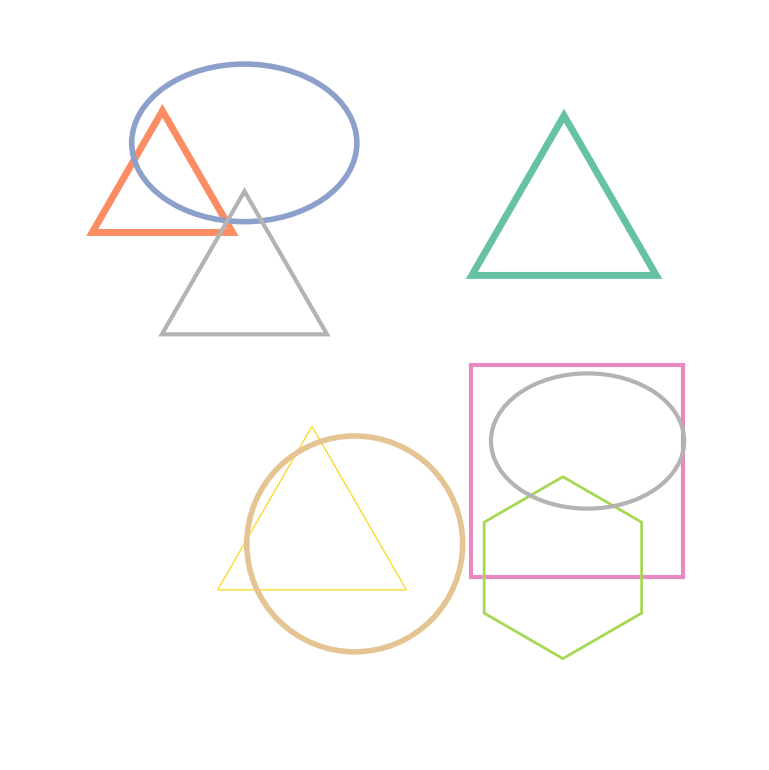[{"shape": "triangle", "thickness": 2.5, "radius": 0.69, "center": [0.733, 0.711]}, {"shape": "triangle", "thickness": 2.5, "radius": 0.53, "center": [0.211, 0.751]}, {"shape": "oval", "thickness": 2, "radius": 0.73, "center": [0.317, 0.814]}, {"shape": "square", "thickness": 1.5, "radius": 0.69, "center": [0.75, 0.389]}, {"shape": "hexagon", "thickness": 1, "radius": 0.59, "center": [0.731, 0.263]}, {"shape": "triangle", "thickness": 0.5, "radius": 0.71, "center": [0.405, 0.305]}, {"shape": "circle", "thickness": 2, "radius": 0.7, "center": [0.461, 0.294]}, {"shape": "triangle", "thickness": 1.5, "radius": 0.62, "center": [0.318, 0.628]}, {"shape": "oval", "thickness": 1.5, "radius": 0.63, "center": [0.763, 0.427]}]